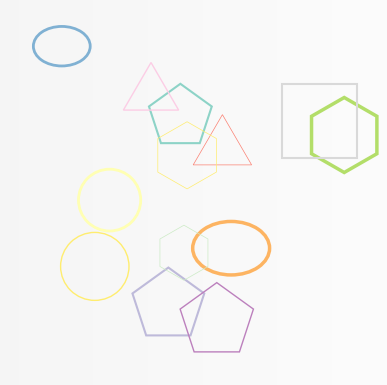[{"shape": "pentagon", "thickness": 1.5, "radius": 0.43, "center": [0.465, 0.697]}, {"shape": "circle", "thickness": 2, "radius": 0.4, "center": [0.283, 0.48]}, {"shape": "pentagon", "thickness": 1.5, "radius": 0.49, "center": [0.434, 0.208]}, {"shape": "triangle", "thickness": 0.5, "radius": 0.44, "center": [0.574, 0.615]}, {"shape": "oval", "thickness": 2, "radius": 0.37, "center": [0.159, 0.88]}, {"shape": "oval", "thickness": 2.5, "radius": 0.5, "center": [0.596, 0.355]}, {"shape": "hexagon", "thickness": 2.5, "radius": 0.49, "center": [0.888, 0.649]}, {"shape": "triangle", "thickness": 1, "radius": 0.41, "center": [0.39, 0.755]}, {"shape": "square", "thickness": 1.5, "radius": 0.48, "center": [0.825, 0.685]}, {"shape": "pentagon", "thickness": 1, "radius": 0.5, "center": [0.559, 0.166]}, {"shape": "hexagon", "thickness": 0.5, "radius": 0.36, "center": [0.475, 0.344]}, {"shape": "hexagon", "thickness": 0.5, "radius": 0.44, "center": [0.483, 0.597]}, {"shape": "circle", "thickness": 1, "radius": 0.44, "center": [0.245, 0.308]}]